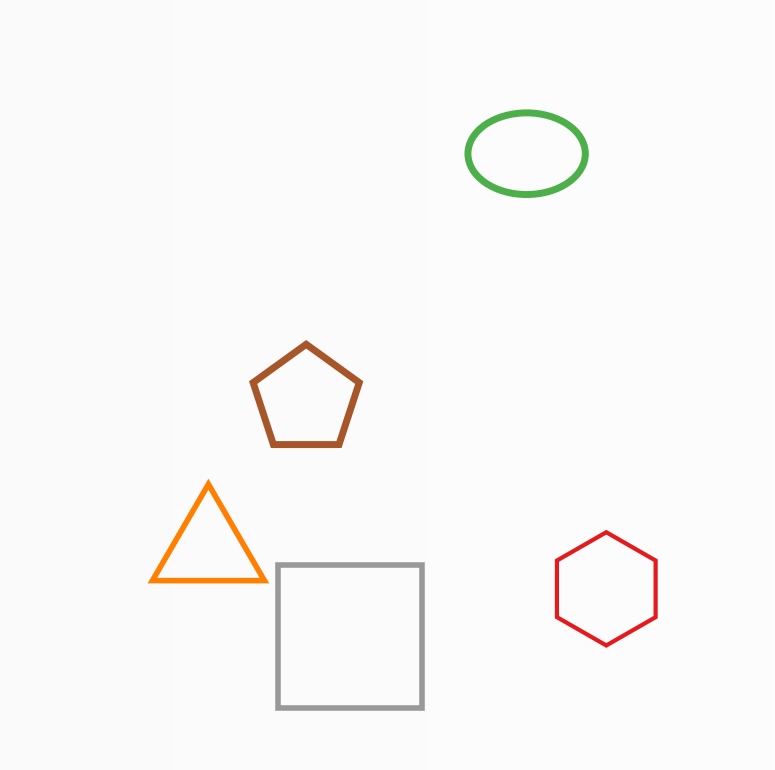[{"shape": "hexagon", "thickness": 1.5, "radius": 0.37, "center": [0.782, 0.235]}, {"shape": "oval", "thickness": 2.5, "radius": 0.38, "center": [0.68, 0.8]}, {"shape": "triangle", "thickness": 2, "radius": 0.42, "center": [0.269, 0.288]}, {"shape": "pentagon", "thickness": 2.5, "radius": 0.36, "center": [0.395, 0.481]}, {"shape": "square", "thickness": 2, "radius": 0.46, "center": [0.451, 0.174]}]